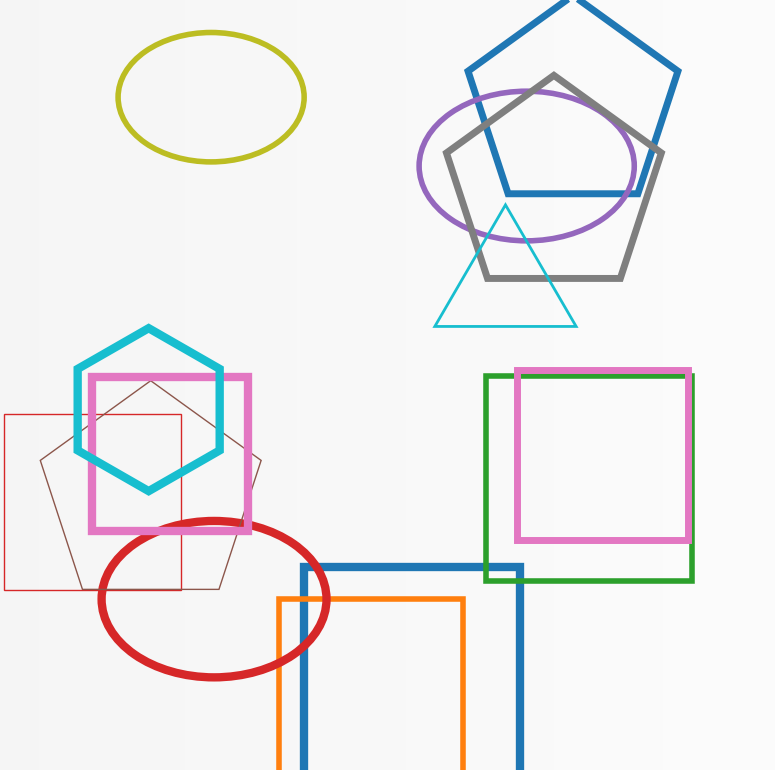[{"shape": "square", "thickness": 3, "radius": 0.7, "center": [0.532, 0.124]}, {"shape": "pentagon", "thickness": 2.5, "radius": 0.71, "center": [0.739, 0.864]}, {"shape": "square", "thickness": 2, "radius": 0.59, "center": [0.479, 0.103]}, {"shape": "square", "thickness": 2, "radius": 0.67, "center": [0.76, 0.379]}, {"shape": "oval", "thickness": 3, "radius": 0.73, "center": [0.276, 0.222]}, {"shape": "square", "thickness": 0.5, "radius": 0.57, "center": [0.119, 0.348]}, {"shape": "oval", "thickness": 2, "radius": 0.69, "center": [0.68, 0.784]}, {"shape": "pentagon", "thickness": 0.5, "radius": 0.75, "center": [0.194, 0.356]}, {"shape": "square", "thickness": 2.5, "radius": 0.55, "center": [0.777, 0.41]}, {"shape": "square", "thickness": 3, "radius": 0.5, "center": [0.219, 0.41]}, {"shape": "pentagon", "thickness": 2.5, "radius": 0.73, "center": [0.715, 0.756]}, {"shape": "oval", "thickness": 2, "radius": 0.6, "center": [0.272, 0.874]}, {"shape": "triangle", "thickness": 1, "radius": 0.53, "center": [0.652, 0.629]}, {"shape": "hexagon", "thickness": 3, "radius": 0.53, "center": [0.192, 0.468]}]